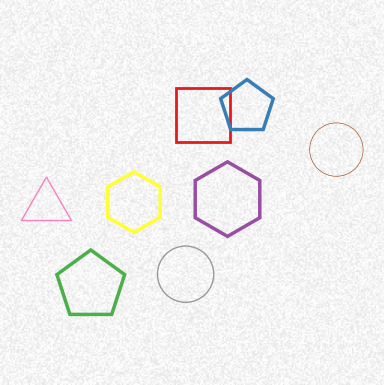[{"shape": "square", "thickness": 2, "radius": 0.35, "center": [0.527, 0.702]}, {"shape": "pentagon", "thickness": 2.5, "radius": 0.36, "center": [0.641, 0.722]}, {"shape": "pentagon", "thickness": 2.5, "radius": 0.46, "center": [0.236, 0.258]}, {"shape": "hexagon", "thickness": 2.5, "radius": 0.48, "center": [0.591, 0.483]}, {"shape": "hexagon", "thickness": 2.5, "radius": 0.39, "center": [0.348, 0.475]}, {"shape": "circle", "thickness": 0.5, "radius": 0.35, "center": [0.874, 0.611]}, {"shape": "triangle", "thickness": 1, "radius": 0.38, "center": [0.121, 0.465]}, {"shape": "circle", "thickness": 1, "radius": 0.37, "center": [0.482, 0.288]}]